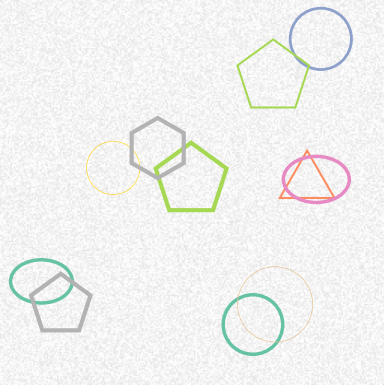[{"shape": "circle", "thickness": 2.5, "radius": 0.39, "center": [0.657, 0.157]}, {"shape": "oval", "thickness": 2.5, "radius": 0.4, "center": [0.108, 0.269]}, {"shape": "triangle", "thickness": 1.5, "radius": 0.41, "center": [0.798, 0.527]}, {"shape": "circle", "thickness": 2, "radius": 0.4, "center": [0.833, 0.899]}, {"shape": "oval", "thickness": 2.5, "radius": 0.43, "center": [0.822, 0.534]}, {"shape": "pentagon", "thickness": 1.5, "radius": 0.49, "center": [0.71, 0.8]}, {"shape": "pentagon", "thickness": 3, "radius": 0.48, "center": [0.496, 0.532]}, {"shape": "circle", "thickness": 0.5, "radius": 0.35, "center": [0.294, 0.564]}, {"shape": "circle", "thickness": 0.5, "radius": 0.49, "center": [0.714, 0.209]}, {"shape": "pentagon", "thickness": 3, "radius": 0.41, "center": [0.158, 0.208]}, {"shape": "hexagon", "thickness": 3, "radius": 0.39, "center": [0.41, 0.616]}]